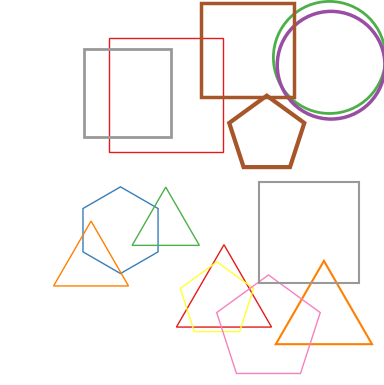[{"shape": "square", "thickness": 1, "radius": 0.74, "center": [0.431, 0.753]}, {"shape": "triangle", "thickness": 1, "radius": 0.71, "center": [0.582, 0.222]}, {"shape": "hexagon", "thickness": 1, "radius": 0.56, "center": [0.313, 0.402]}, {"shape": "triangle", "thickness": 1, "radius": 0.5, "center": [0.43, 0.413]}, {"shape": "circle", "thickness": 2, "radius": 0.73, "center": [0.856, 0.851]}, {"shape": "circle", "thickness": 2.5, "radius": 0.7, "center": [0.86, 0.831]}, {"shape": "triangle", "thickness": 1, "radius": 0.56, "center": [0.236, 0.313]}, {"shape": "triangle", "thickness": 1.5, "radius": 0.72, "center": [0.841, 0.178]}, {"shape": "pentagon", "thickness": 1, "radius": 0.5, "center": [0.563, 0.22]}, {"shape": "pentagon", "thickness": 3, "radius": 0.51, "center": [0.693, 0.649]}, {"shape": "square", "thickness": 2.5, "radius": 0.6, "center": [0.642, 0.87]}, {"shape": "pentagon", "thickness": 1, "radius": 0.71, "center": [0.697, 0.144]}, {"shape": "square", "thickness": 2, "radius": 0.57, "center": [0.331, 0.759]}, {"shape": "square", "thickness": 1.5, "radius": 0.65, "center": [0.803, 0.396]}]